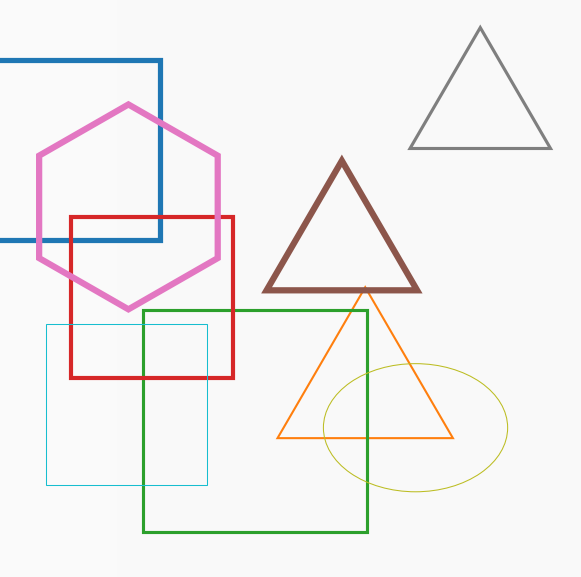[{"shape": "square", "thickness": 2.5, "radius": 0.78, "center": [0.121, 0.739]}, {"shape": "triangle", "thickness": 1, "radius": 0.87, "center": [0.628, 0.328]}, {"shape": "square", "thickness": 1.5, "radius": 0.96, "center": [0.439, 0.27]}, {"shape": "square", "thickness": 2, "radius": 0.7, "center": [0.261, 0.484]}, {"shape": "triangle", "thickness": 3, "radius": 0.75, "center": [0.588, 0.571]}, {"shape": "hexagon", "thickness": 3, "radius": 0.89, "center": [0.221, 0.641]}, {"shape": "triangle", "thickness": 1.5, "radius": 0.7, "center": [0.826, 0.812]}, {"shape": "oval", "thickness": 0.5, "radius": 0.79, "center": [0.715, 0.258]}, {"shape": "square", "thickness": 0.5, "radius": 0.69, "center": [0.218, 0.299]}]